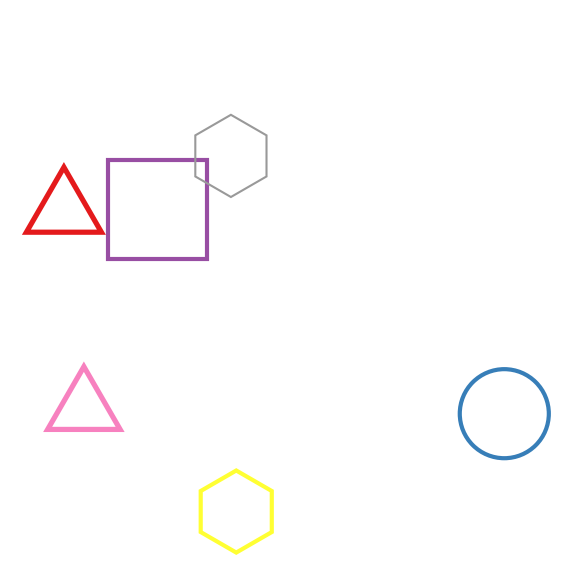[{"shape": "triangle", "thickness": 2.5, "radius": 0.37, "center": [0.111, 0.635]}, {"shape": "circle", "thickness": 2, "radius": 0.39, "center": [0.873, 0.283]}, {"shape": "square", "thickness": 2, "radius": 0.43, "center": [0.273, 0.636]}, {"shape": "hexagon", "thickness": 2, "radius": 0.36, "center": [0.409, 0.113]}, {"shape": "triangle", "thickness": 2.5, "radius": 0.36, "center": [0.145, 0.292]}, {"shape": "hexagon", "thickness": 1, "radius": 0.36, "center": [0.4, 0.729]}]